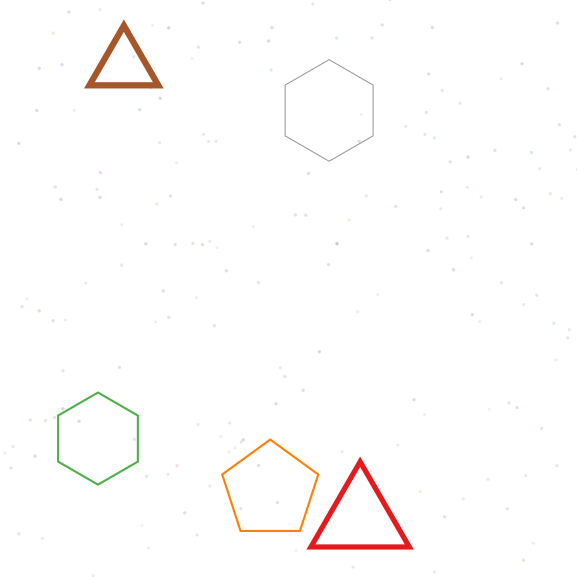[{"shape": "triangle", "thickness": 2.5, "radius": 0.49, "center": [0.624, 0.101]}, {"shape": "hexagon", "thickness": 1, "radius": 0.4, "center": [0.17, 0.24]}, {"shape": "pentagon", "thickness": 1, "radius": 0.44, "center": [0.468, 0.15]}, {"shape": "triangle", "thickness": 3, "radius": 0.34, "center": [0.214, 0.886]}, {"shape": "hexagon", "thickness": 0.5, "radius": 0.44, "center": [0.57, 0.808]}]